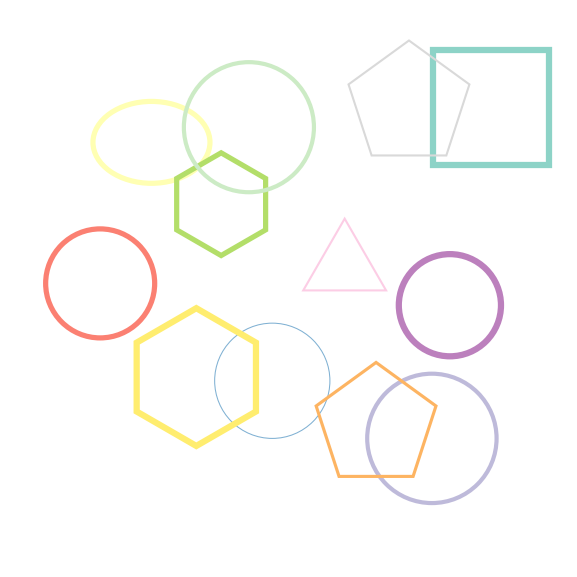[{"shape": "square", "thickness": 3, "radius": 0.5, "center": [0.85, 0.813]}, {"shape": "oval", "thickness": 2.5, "radius": 0.51, "center": [0.262, 0.753]}, {"shape": "circle", "thickness": 2, "radius": 0.56, "center": [0.748, 0.24]}, {"shape": "circle", "thickness": 2.5, "radius": 0.47, "center": [0.173, 0.508]}, {"shape": "circle", "thickness": 0.5, "radius": 0.5, "center": [0.471, 0.34]}, {"shape": "pentagon", "thickness": 1.5, "radius": 0.55, "center": [0.651, 0.262]}, {"shape": "hexagon", "thickness": 2.5, "radius": 0.44, "center": [0.383, 0.646]}, {"shape": "triangle", "thickness": 1, "radius": 0.41, "center": [0.597, 0.538]}, {"shape": "pentagon", "thickness": 1, "radius": 0.55, "center": [0.708, 0.819]}, {"shape": "circle", "thickness": 3, "radius": 0.44, "center": [0.779, 0.471]}, {"shape": "circle", "thickness": 2, "radius": 0.56, "center": [0.431, 0.779]}, {"shape": "hexagon", "thickness": 3, "radius": 0.6, "center": [0.34, 0.346]}]